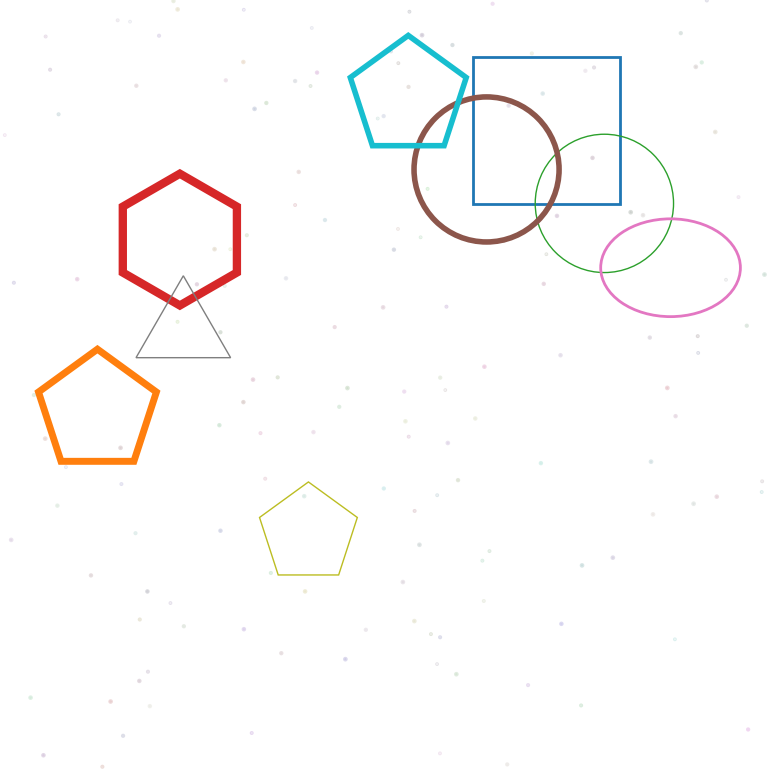[{"shape": "square", "thickness": 1, "radius": 0.48, "center": [0.71, 0.83]}, {"shape": "pentagon", "thickness": 2.5, "radius": 0.4, "center": [0.127, 0.466]}, {"shape": "circle", "thickness": 0.5, "radius": 0.45, "center": [0.785, 0.736]}, {"shape": "hexagon", "thickness": 3, "radius": 0.43, "center": [0.234, 0.689]}, {"shape": "circle", "thickness": 2, "radius": 0.47, "center": [0.632, 0.78]}, {"shape": "oval", "thickness": 1, "radius": 0.45, "center": [0.871, 0.652]}, {"shape": "triangle", "thickness": 0.5, "radius": 0.35, "center": [0.238, 0.571]}, {"shape": "pentagon", "thickness": 0.5, "radius": 0.33, "center": [0.401, 0.307]}, {"shape": "pentagon", "thickness": 2, "radius": 0.4, "center": [0.53, 0.875]}]